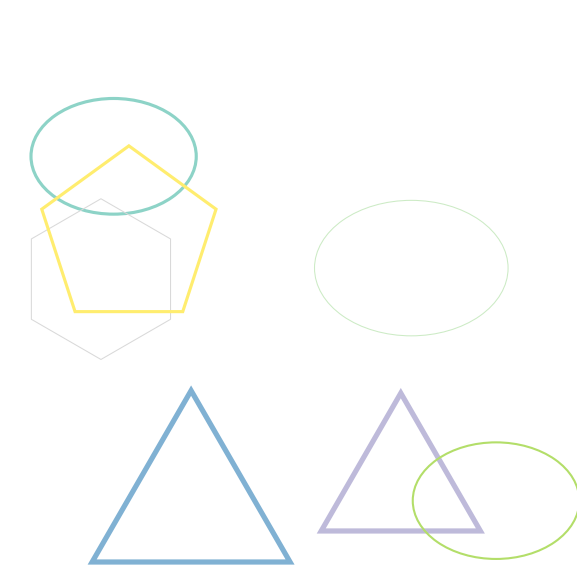[{"shape": "oval", "thickness": 1.5, "radius": 0.72, "center": [0.197, 0.728]}, {"shape": "triangle", "thickness": 2.5, "radius": 0.8, "center": [0.694, 0.159]}, {"shape": "triangle", "thickness": 2.5, "radius": 0.99, "center": [0.331, 0.125]}, {"shape": "oval", "thickness": 1, "radius": 0.72, "center": [0.859, 0.132]}, {"shape": "hexagon", "thickness": 0.5, "radius": 0.7, "center": [0.175, 0.516]}, {"shape": "oval", "thickness": 0.5, "radius": 0.84, "center": [0.712, 0.535]}, {"shape": "pentagon", "thickness": 1.5, "radius": 0.79, "center": [0.223, 0.588]}]